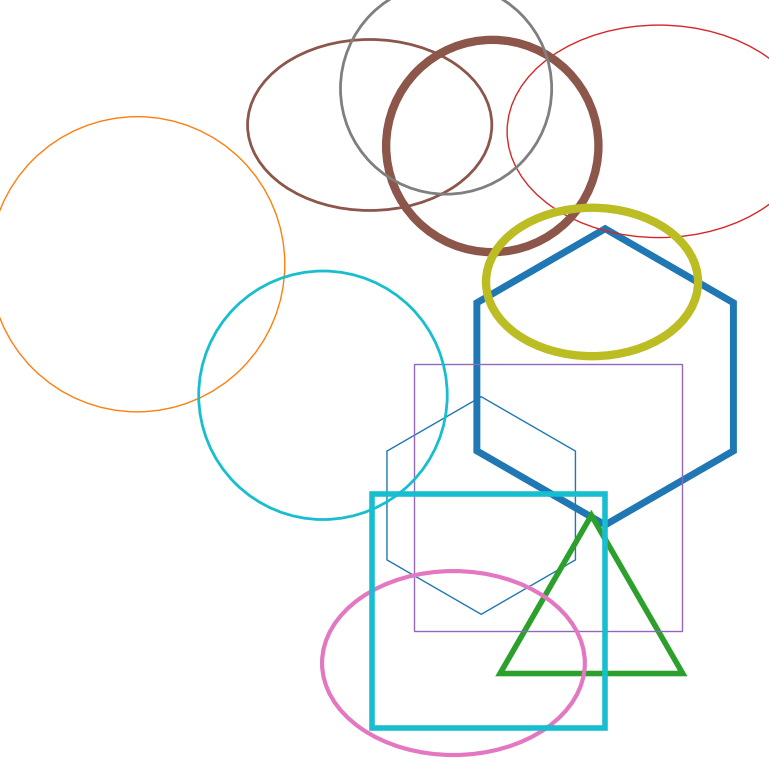[{"shape": "hexagon", "thickness": 2.5, "radius": 0.96, "center": [0.786, 0.511]}, {"shape": "hexagon", "thickness": 0.5, "radius": 0.71, "center": [0.625, 0.344]}, {"shape": "circle", "thickness": 0.5, "radius": 0.96, "center": [0.178, 0.657]}, {"shape": "triangle", "thickness": 2, "radius": 0.68, "center": [0.768, 0.194]}, {"shape": "oval", "thickness": 0.5, "radius": 0.99, "center": [0.856, 0.829]}, {"shape": "square", "thickness": 0.5, "radius": 0.87, "center": [0.712, 0.354]}, {"shape": "oval", "thickness": 1, "radius": 0.79, "center": [0.48, 0.838]}, {"shape": "circle", "thickness": 3, "radius": 0.69, "center": [0.639, 0.81]}, {"shape": "oval", "thickness": 1.5, "radius": 0.85, "center": [0.589, 0.139]}, {"shape": "circle", "thickness": 1, "radius": 0.69, "center": [0.579, 0.885]}, {"shape": "oval", "thickness": 3, "radius": 0.69, "center": [0.769, 0.634]}, {"shape": "square", "thickness": 2, "radius": 0.76, "center": [0.634, 0.206]}, {"shape": "circle", "thickness": 1, "radius": 0.81, "center": [0.419, 0.487]}]